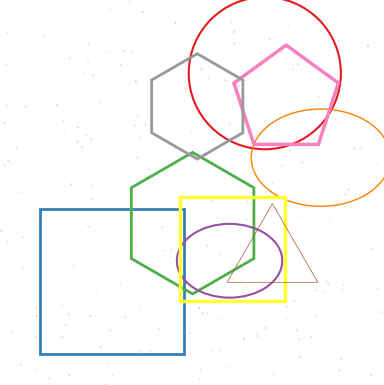[{"shape": "circle", "thickness": 1.5, "radius": 0.99, "center": [0.688, 0.81]}, {"shape": "square", "thickness": 2, "radius": 0.94, "center": [0.291, 0.269]}, {"shape": "hexagon", "thickness": 2, "radius": 0.92, "center": [0.5, 0.42]}, {"shape": "oval", "thickness": 1.5, "radius": 0.68, "center": [0.596, 0.323]}, {"shape": "oval", "thickness": 1, "radius": 0.9, "center": [0.833, 0.59]}, {"shape": "square", "thickness": 2.5, "radius": 0.68, "center": [0.603, 0.354]}, {"shape": "triangle", "thickness": 0.5, "radius": 0.68, "center": [0.708, 0.335]}, {"shape": "pentagon", "thickness": 2.5, "radius": 0.71, "center": [0.743, 0.74]}, {"shape": "hexagon", "thickness": 2, "radius": 0.68, "center": [0.512, 0.724]}]